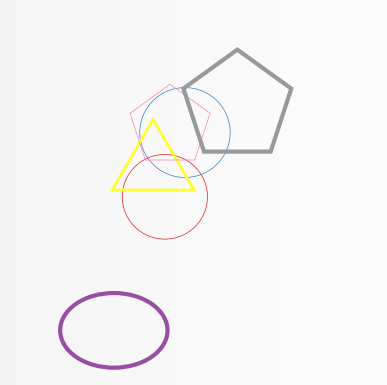[{"shape": "circle", "thickness": 0.5, "radius": 0.55, "center": [0.425, 0.489]}, {"shape": "circle", "thickness": 0.5, "radius": 0.58, "center": [0.477, 0.656]}, {"shape": "oval", "thickness": 3, "radius": 0.69, "center": [0.294, 0.142]}, {"shape": "triangle", "thickness": 2, "radius": 0.61, "center": [0.395, 0.568]}, {"shape": "pentagon", "thickness": 0.5, "radius": 0.54, "center": [0.439, 0.672]}, {"shape": "pentagon", "thickness": 3, "radius": 0.73, "center": [0.612, 0.725]}]